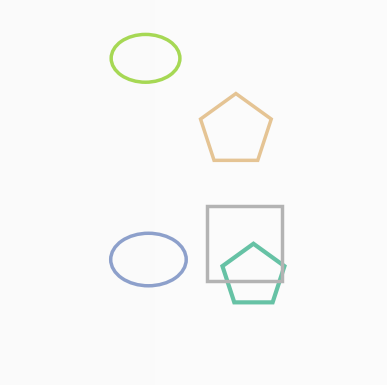[{"shape": "pentagon", "thickness": 3, "radius": 0.42, "center": [0.654, 0.283]}, {"shape": "oval", "thickness": 2.5, "radius": 0.49, "center": [0.383, 0.326]}, {"shape": "oval", "thickness": 2.5, "radius": 0.44, "center": [0.376, 0.849]}, {"shape": "pentagon", "thickness": 2.5, "radius": 0.48, "center": [0.609, 0.661]}, {"shape": "square", "thickness": 2.5, "radius": 0.49, "center": [0.63, 0.368]}]